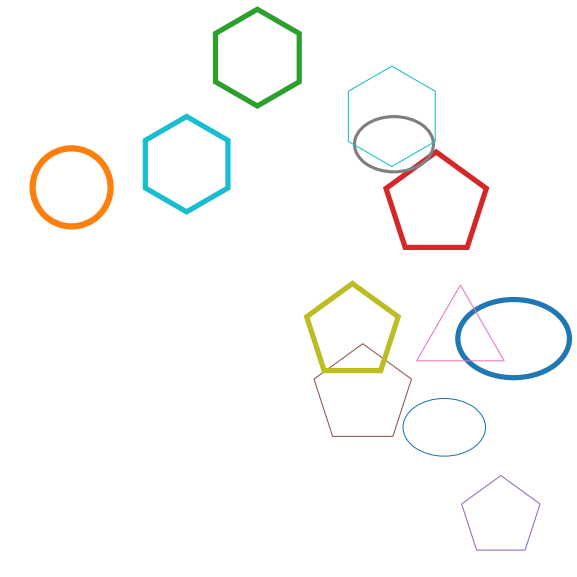[{"shape": "oval", "thickness": 0.5, "radius": 0.36, "center": [0.769, 0.259]}, {"shape": "oval", "thickness": 2.5, "radius": 0.48, "center": [0.889, 0.413]}, {"shape": "circle", "thickness": 3, "radius": 0.34, "center": [0.124, 0.675]}, {"shape": "hexagon", "thickness": 2.5, "radius": 0.42, "center": [0.446, 0.899]}, {"shape": "pentagon", "thickness": 2.5, "radius": 0.46, "center": [0.755, 0.645]}, {"shape": "pentagon", "thickness": 0.5, "radius": 0.36, "center": [0.867, 0.104]}, {"shape": "pentagon", "thickness": 0.5, "radius": 0.44, "center": [0.628, 0.315]}, {"shape": "triangle", "thickness": 0.5, "radius": 0.44, "center": [0.797, 0.418]}, {"shape": "oval", "thickness": 1.5, "radius": 0.34, "center": [0.682, 0.749]}, {"shape": "pentagon", "thickness": 2.5, "radius": 0.42, "center": [0.61, 0.425]}, {"shape": "hexagon", "thickness": 2.5, "radius": 0.41, "center": [0.323, 0.715]}, {"shape": "hexagon", "thickness": 0.5, "radius": 0.43, "center": [0.678, 0.798]}]